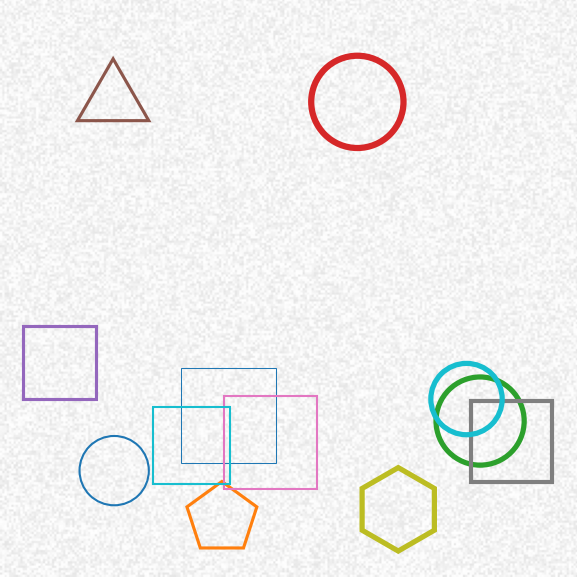[{"shape": "square", "thickness": 0.5, "radius": 0.41, "center": [0.396, 0.28]}, {"shape": "circle", "thickness": 1, "radius": 0.3, "center": [0.198, 0.184]}, {"shape": "pentagon", "thickness": 1.5, "radius": 0.32, "center": [0.384, 0.102]}, {"shape": "circle", "thickness": 2.5, "radius": 0.38, "center": [0.831, 0.27]}, {"shape": "circle", "thickness": 3, "radius": 0.4, "center": [0.619, 0.823]}, {"shape": "square", "thickness": 1.5, "radius": 0.32, "center": [0.104, 0.372]}, {"shape": "triangle", "thickness": 1.5, "radius": 0.36, "center": [0.196, 0.826]}, {"shape": "square", "thickness": 1, "radius": 0.4, "center": [0.468, 0.233]}, {"shape": "square", "thickness": 2, "radius": 0.35, "center": [0.886, 0.234]}, {"shape": "hexagon", "thickness": 2.5, "radius": 0.36, "center": [0.69, 0.117]}, {"shape": "square", "thickness": 1, "radius": 0.33, "center": [0.331, 0.227]}, {"shape": "circle", "thickness": 2.5, "radius": 0.31, "center": [0.808, 0.308]}]